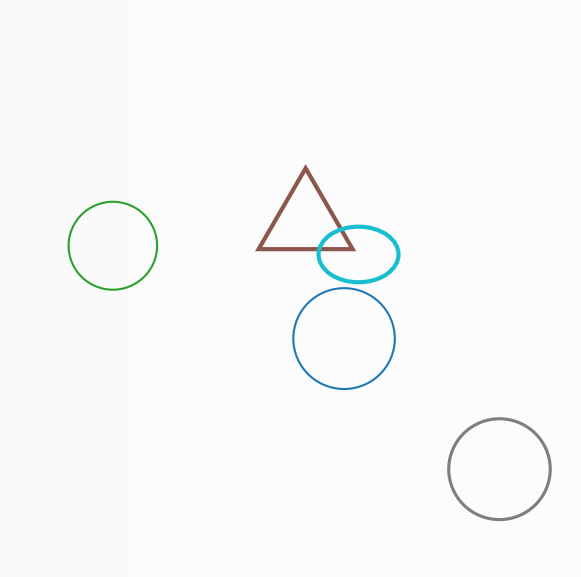[{"shape": "circle", "thickness": 1, "radius": 0.44, "center": [0.592, 0.413]}, {"shape": "circle", "thickness": 1, "radius": 0.38, "center": [0.194, 0.574]}, {"shape": "triangle", "thickness": 2, "radius": 0.47, "center": [0.526, 0.614]}, {"shape": "circle", "thickness": 1.5, "radius": 0.44, "center": [0.859, 0.187]}, {"shape": "oval", "thickness": 2, "radius": 0.34, "center": [0.617, 0.559]}]